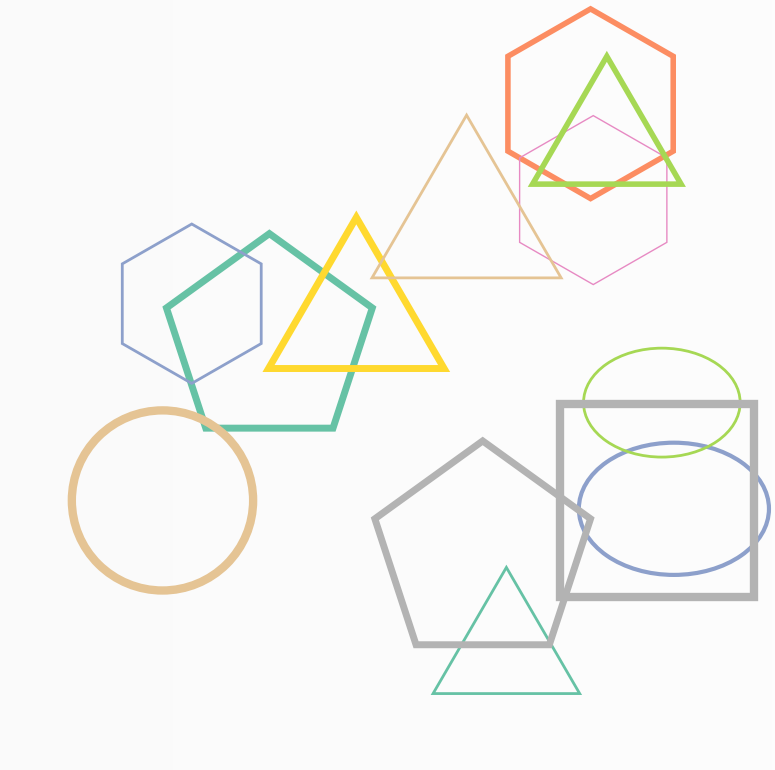[{"shape": "triangle", "thickness": 1, "radius": 0.55, "center": [0.653, 0.154]}, {"shape": "pentagon", "thickness": 2.5, "radius": 0.7, "center": [0.348, 0.557]}, {"shape": "hexagon", "thickness": 2, "radius": 0.62, "center": [0.762, 0.865]}, {"shape": "oval", "thickness": 1.5, "radius": 0.61, "center": [0.87, 0.339]}, {"shape": "hexagon", "thickness": 1, "radius": 0.52, "center": [0.247, 0.606]}, {"shape": "hexagon", "thickness": 0.5, "radius": 0.55, "center": [0.765, 0.74]}, {"shape": "oval", "thickness": 1, "radius": 0.51, "center": [0.854, 0.477]}, {"shape": "triangle", "thickness": 2, "radius": 0.55, "center": [0.783, 0.816]}, {"shape": "triangle", "thickness": 2.5, "radius": 0.65, "center": [0.46, 0.587]}, {"shape": "triangle", "thickness": 1, "radius": 0.7, "center": [0.602, 0.71]}, {"shape": "circle", "thickness": 3, "radius": 0.58, "center": [0.21, 0.35]}, {"shape": "square", "thickness": 3, "radius": 0.63, "center": [0.848, 0.35]}, {"shape": "pentagon", "thickness": 2.5, "radius": 0.73, "center": [0.623, 0.281]}]